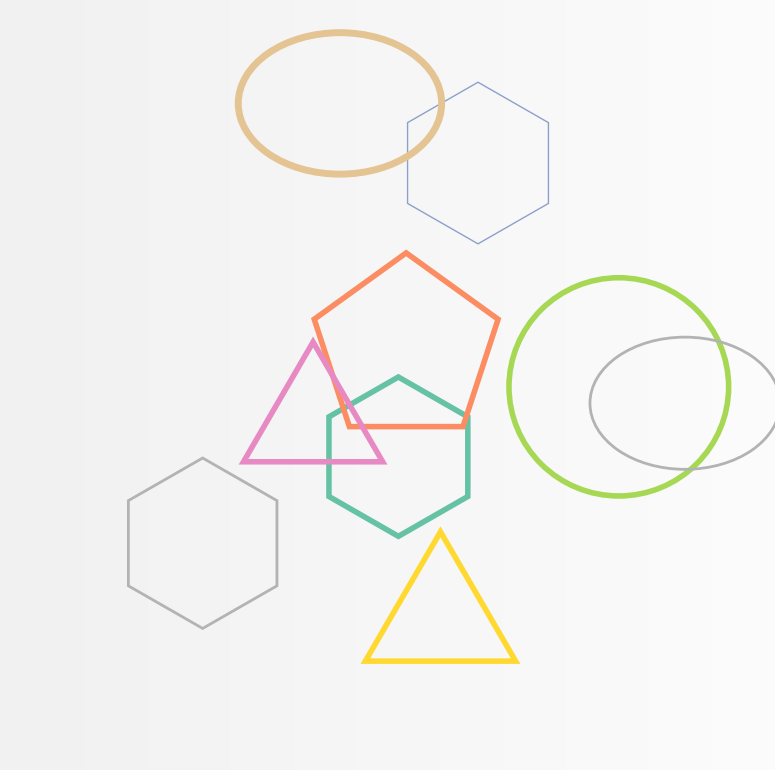[{"shape": "hexagon", "thickness": 2, "radius": 0.52, "center": [0.514, 0.407]}, {"shape": "pentagon", "thickness": 2, "radius": 0.62, "center": [0.524, 0.547]}, {"shape": "hexagon", "thickness": 0.5, "radius": 0.52, "center": [0.617, 0.788]}, {"shape": "triangle", "thickness": 2, "radius": 0.52, "center": [0.404, 0.452]}, {"shape": "circle", "thickness": 2, "radius": 0.71, "center": [0.798, 0.498]}, {"shape": "triangle", "thickness": 2, "radius": 0.56, "center": [0.568, 0.197]}, {"shape": "oval", "thickness": 2.5, "radius": 0.66, "center": [0.439, 0.866]}, {"shape": "hexagon", "thickness": 1, "radius": 0.55, "center": [0.261, 0.295]}, {"shape": "oval", "thickness": 1, "radius": 0.61, "center": [0.884, 0.476]}]